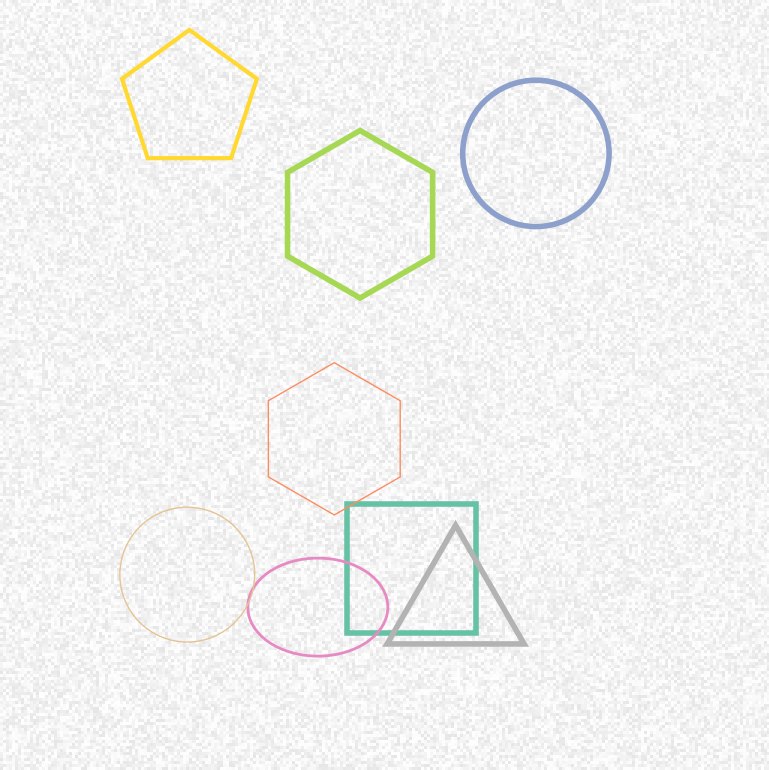[{"shape": "square", "thickness": 2, "radius": 0.42, "center": [0.535, 0.261]}, {"shape": "hexagon", "thickness": 0.5, "radius": 0.49, "center": [0.434, 0.43]}, {"shape": "circle", "thickness": 2, "radius": 0.48, "center": [0.696, 0.801]}, {"shape": "oval", "thickness": 1, "radius": 0.45, "center": [0.413, 0.212]}, {"shape": "hexagon", "thickness": 2, "radius": 0.54, "center": [0.468, 0.722]}, {"shape": "pentagon", "thickness": 1.5, "radius": 0.46, "center": [0.246, 0.869]}, {"shape": "circle", "thickness": 0.5, "radius": 0.44, "center": [0.243, 0.254]}, {"shape": "triangle", "thickness": 2, "radius": 0.51, "center": [0.592, 0.215]}]